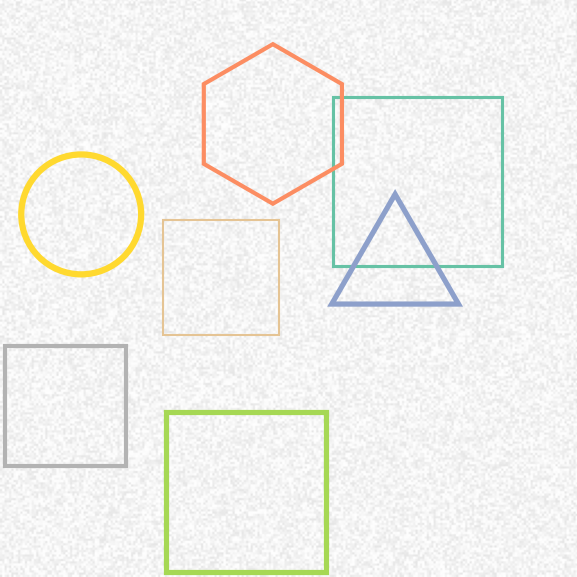[{"shape": "square", "thickness": 1.5, "radius": 0.73, "center": [0.723, 0.685]}, {"shape": "hexagon", "thickness": 2, "radius": 0.69, "center": [0.473, 0.785]}, {"shape": "triangle", "thickness": 2.5, "radius": 0.63, "center": [0.684, 0.536]}, {"shape": "square", "thickness": 2.5, "radius": 0.69, "center": [0.426, 0.147]}, {"shape": "circle", "thickness": 3, "radius": 0.52, "center": [0.141, 0.628]}, {"shape": "square", "thickness": 1, "radius": 0.5, "center": [0.382, 0.519]}, {"shape": "square", "thickness": 2, "radius": 0.52, "center": [0.113, 0.296]}]